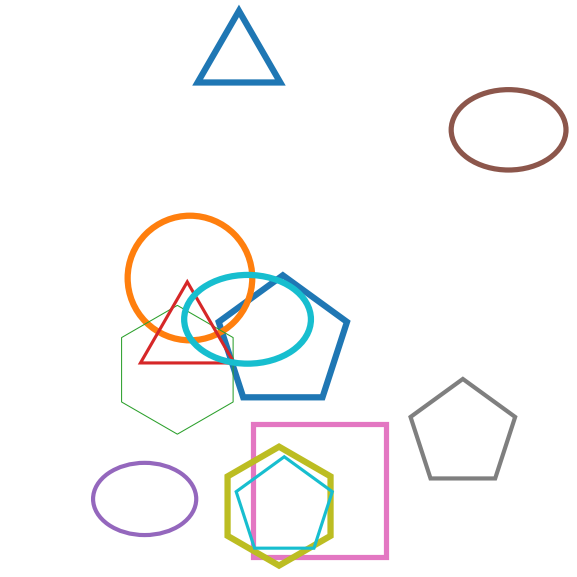[{"shape": "triangle", "thickness": 3, "radius": 0.41, "center": [0.414, 0.898]}, {"shape": "pentagon", "thickness": 3, "radius": 0.58, "center": [0.49, 0.406]}, {"shape": "circle", "thickness": 3, "radius": 0.54, "center": [0.329, 0.518]}, {"shape": "hexagon", "thickness": 0.5, "radius": 0.56, "center": [0.307, 0.359]}, {"shape": "triangle", "thickness": 1.5, "radius": 0.47, "center": [0.324, 0.417]}, {"shape": "oval", "thickness": 2, "radius": 0.45, "center": [0.25, 0.135]}, {"shape": "oval", "thickness": 2.5, "radius": 0.5, "center": [0.881, 0.774]}, {"shape": "square", "thickness": 2.5, "radius": 0.58, "center": [0.553, 0.15]}, {"shape": "pentagon", "thickness": 2, "radius": 0.48, "center": [0.801, 0.248]}, {"shape": "hexagon", "thickness": 3, "radius": 0.51, "center": [0.483, 0.123]}, {"shape": "oval", "thickness": 3, "radius": 0.55, "center": [0.429, 0.446]}, {"shape": "pentagon", "thickness": 1.5, "radius": 0.44, "center": [0.492, 0.121]}]